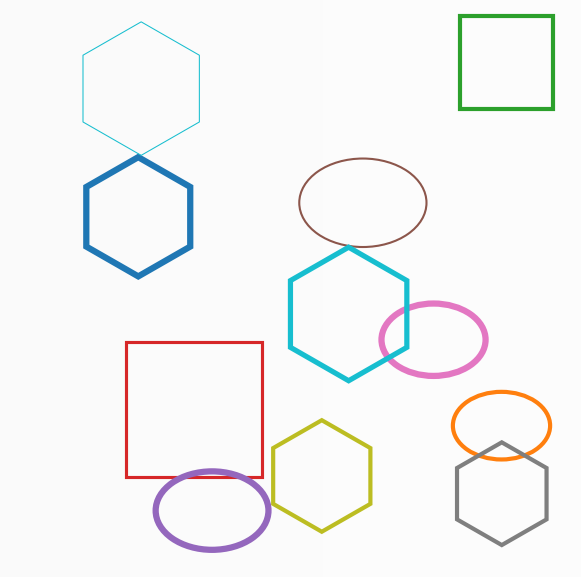[{"shape": "hexagon", "thickness": 3, "radius": 0.52, "center": [0.238, 0.624]}, {"shape": "oval", "thickness": 2, "radius": 0.42, "center": [0.863, 0.262]}, {"shape": "square", "thickness": 2, "radius": 0.4, "center": [0.871, 0.891]}, {"shape": "square", "thickness": 1.5, "radius": 0.59, "center": [0.334, 0.29]}, {"shape": "oval", "thickness": 3, "radius": 0.49, "center": [0.365, 0.115]}, {"shape": "oval", "thickness": 1, "radius": 0.55, "center": [0.624, 0.648]}, {"shape": "oval", "thickness": 3, "radius": 0.45, "center": [0.746, 0.411]}, {"shape": "hexagon", "thickness": 2, "radius": 0.44, "center": [0.863, 0.144]}, {"shape": "hexagon", "thickness": 2, "radius": 0.48, "center": [0.554, 0.175]}, {"shape": "hexagon", "thickness": 0.5, "radius": 0.58, "center": [0.243, 0.846]}, {"shape": "hexagon", "thickness": 2.5, "radius": 0.58, "center": [0.6, 0.455]}]